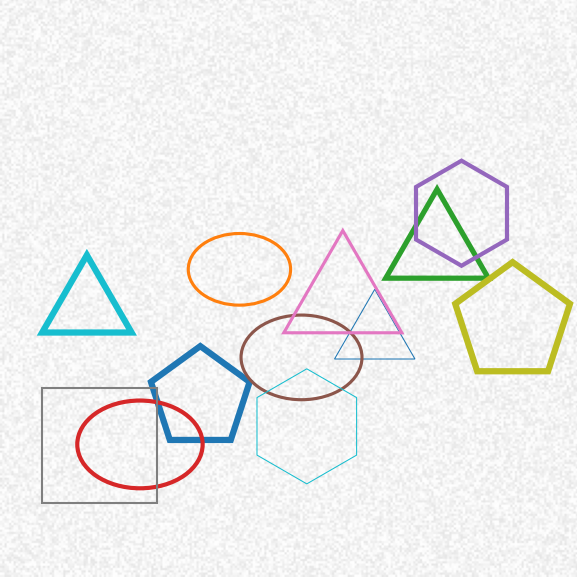[{"shape": "triangle", "thickness": 0.5, "radius": 0.4, "center": [0.649, 0.418]}, {"shape": "pentagon", "thickness": 3, "radius": 0.45, "center": [0.347, 0.31]}, {"shape": "oval", "thickness": 1.5, "radius": 0.44, "center": [0.415, 0.533]}, {"shape": "triangle", "thickness": 2.5, "radius": 0.51, "center": [0.757, 0.569]}, {"shape": "oval", "thickness": 2, "radius": 0.54, "center": [0.242, 0.23]}, {"shape": "hexagon", "thickness": 2, "radius": 0.45, "center": [0.799, 0.63]}, {"shape": "oval", "thickness": 1.5, "radius": 0.52, "center": [0.522, 0.38]}, {"shape": "triangle", "thickness": 1.5, "radius": 0.59, "center": [0.594, 0.482]}, {"shape": "square", "thickness": 1, "radius": 0.5, "center": [0.172, 0.228]}, {"shape": "pentagon", "thickness": 3, "radius": 0.52, "center": [0.888, 0.441]}, {"shape": "triangle", "thickness": 3, "radius": 0.45, "center": [0.15, 0.468]}, {"shape": "hexagon", "thickness": 0.5, "radius": 0.5, "center": [0.531, 0.261]}]